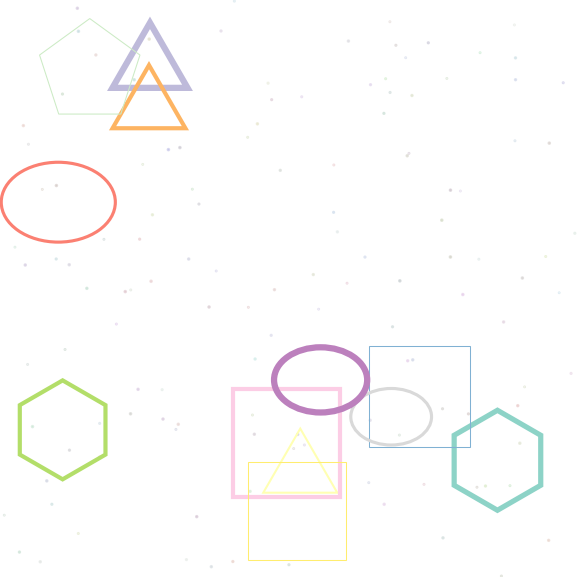[{"shape": "hexagon", "thickness": 2.5, "radius": 0.43, "center": [0.861, 0.202]}, {"shape": "triangle", "thickness": 1, "radius": 0.37, "center": [0.52, 0.183]}, {"shape": "triangle", "thickness": 3, "radius": 0.38, "center": [0.26, 0.885]}, {"shape": "oval", "thickness": 1.5, "radius": 0.49, "center": [0.101, 0.649]}, {"shape": "square", "thickness": 0.5, "radius": 0.44, "center": [0.727, 0.313]}, {"shape": "triangle", "thickness": 2, "radius": 0.36, "center": [0.258, 0.813]}, {"shape": "hexagon", "thickness": 2, "radius": 0.43, "center": [0.108, 0.255]}, {"shape": "square", "thickness": 2, "radius": 0.46, "center": [0.496, 0.232]}, {"shape": "oval", "thickness": 1.5, "radius": 0.35, "center": [0.677, 0.277]}, {"shape": "oval", "thickness": 3, "radius": 0.4, "center": [0.555, 0.341]}, {"shape": "pentagon", "thickness": 0.5, "radius": 0.46, "center": [0.155, 0.876]}, {"shape": "square", "thickness": 0.5, "radius": 0.43, "center": [0.514, 0.114]}]